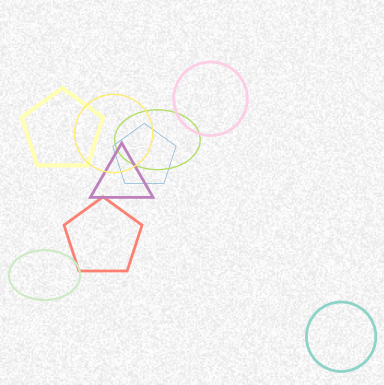[{"shape": "circle", "thickness": 2, "radius": 0.45, "center": [0.886, 0.125]}, {"shape": "pentagon", "thickness": 3, "radius": 0.56, "center": [0.162, 0.66]}, {"shape": "pentagon", "thickness": 2, "radius": 0.53, "center": [0.268, 0.382]}, {"shape": "pentagon", "thickness": 0.5, "radius": 0.43, "center": [0.375, 0.593]}, {"shape": "oval", "thickness": 1, "radius": 0.56, "center": [0.409, 0.637]}, {"shape": "circle", "thickness": 2, "radius": 0.48, "center": [0.547, 0.744]}, {"shape": "triangle", "thickness": 2, "radius": 0.47, "center": [0.316, 0.534]}, {"shape": "oval", "thickness": 1.5, "radius": 0.46, "center": [0.116, 0.285]}, {"shape": "circle", "thickness": 1, "radius": 0.51, "center": [0.295, 0.653]}]